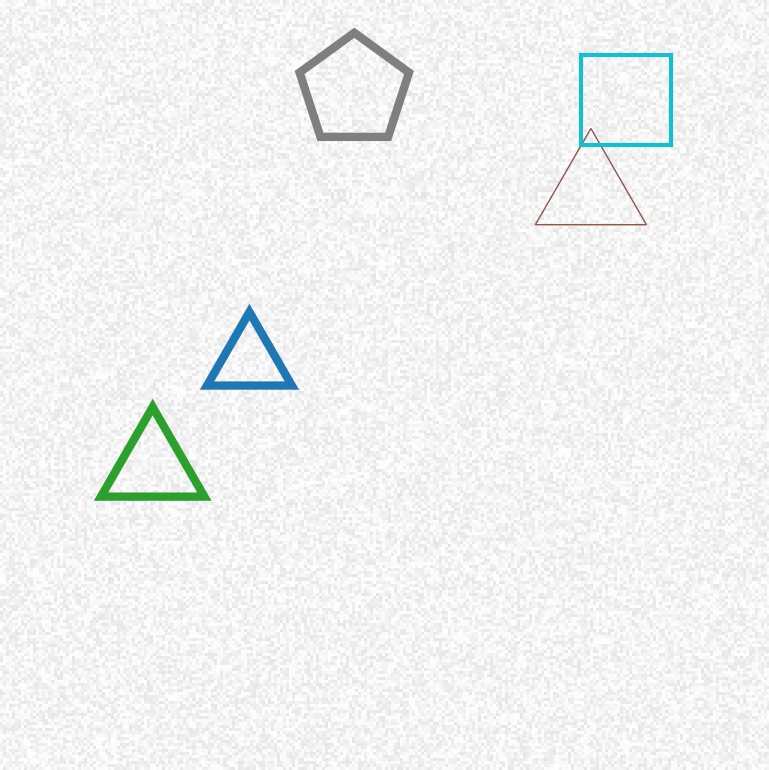[{"shape": "triangle", "thickness": 3, "radius": 0.32, "center": [0.324, 0.531]}, {"shape": "triangle", "thickness": 3, "radius": 0.39, "center": [0.198, 0.394]}, {"shape": "triangle", "thickness": 0.5, "radius": 0.42, "center": [0.767, 0.75]}, {"shape": "pentagon", "thickness": 3, "radius": 0.37, "center": [0.46, 0.883]}, {"shape": "square", "thickness": 1.5, "radius": 0.29, "center": [0.813, 0.87]}]